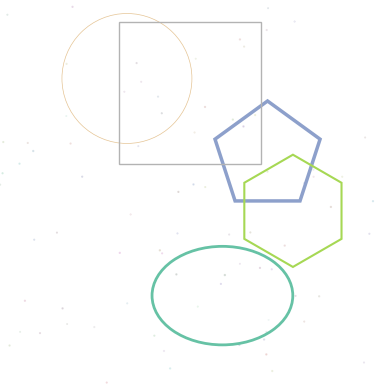[{"shape": "oval", "thickness": 2, "radius": 0.91, "center": [0.578, 0.232]}, {"shape": "pentagon", "thickness": 2.5, "radius": 0.72, "center": [0.695, 0.594]}, {"shape": "hexagon", "thickness": 1.5, "radius": 0.73, "center": [0.761, 0.452]}, {"shape": "circle", "thickness": 0.5, "radius": 0.84, "center": [0.33, 0.796]}, {"shape": "square", "thickness": 1, "radius": 0.92, "center": [0.492, 0.76]}]